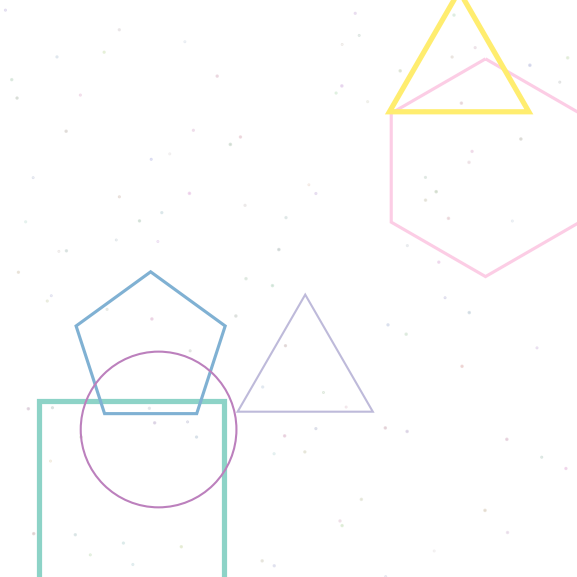[{"shape": "square", "thickness": 2.5, "radius": 0.8, "center": [0.228, 0.144]}, {"shape": "triangle", "thickness": 1, "radius": 0.68, "center": [0.529, 0.354]}, {"shape": "pentagon", "thickness": 1.5, "radius": 0.68, "center": [0.261, 0.393]}, {"shape": "hexagon", "thickness": 1.5, "radius": 0.94, "center": [0.841, 0.709]}, {"shape": "circle", "thickness": 1, "radius": 0.67, "center": [0.275, 0.255]}, {"shape": "triangle", "thickness": 2.5, "radius": 0.7, "center": [0.795, 0.875]}]